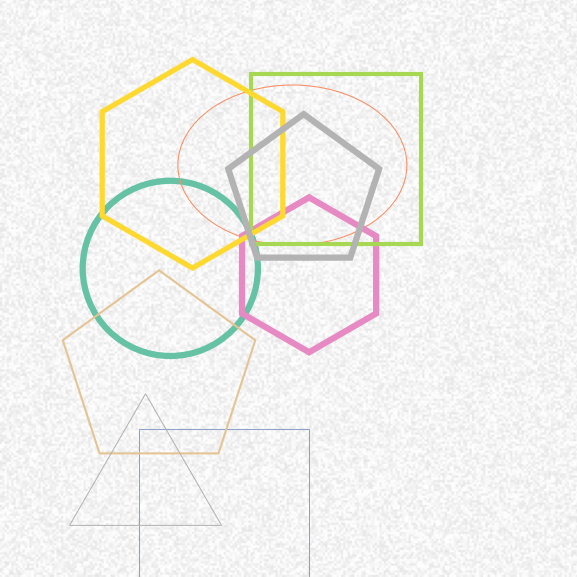[{"shape": "circle", "thickness": 3, "radius": 0.76, "center": [0.295, 0.534]}, {"shape": "oval", "thickness": 0.5, "radius": 0.99, "center": [0.506, 0.713]}, {"shape": "square", "thickness": 0.5, "radius": 0.73, "center": [0.388, 0.109]}, {"shape": "hexagon", "thickness": 3, "radius": 0.67, "center": [0.535, 0.523]}, {"shape": "square", "thickness": 2, "radius": 0.73, "center": [0.582, 0.724]}, {"shape": "hexagon", "thickness": 2.5, "radius": 0.9, "center": [0.333, 0.716]}, {"shape": "pentagon", "thickness": 1, "radius": 0.88, "center": [0.275, 0.356]}, {"shape": "triangle", "thickness": 0.5, "radius": 0.76, "center": [0.252, 0.165]}, {"shape": "pentagon", "thickness": 3, "radius": 0.69, "center": [0.526, 0.664]}]